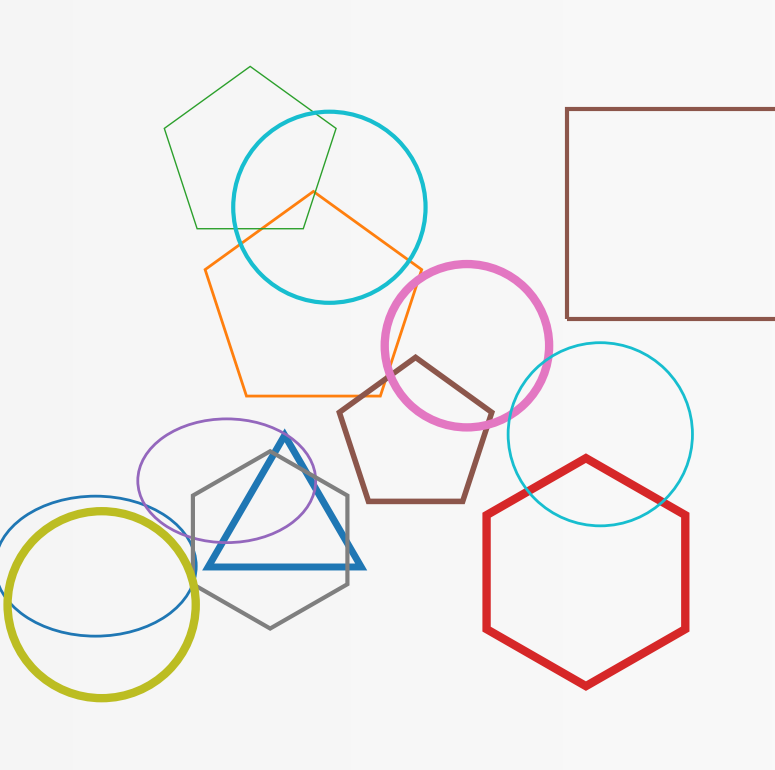[{"shape": "oval", "thickness": 1, "radius": 0.65, "center": [0.123, 0.265]}, {"shape": "triangle", "thickness": 2.5, "radius": 0.57, "center": [0.367, 0.321]}, {"shape": "pentagon", "thickness": 1, "radius": 0.73, "center": [0.404, 0.604]}, {"shape": "pentagon", "thickness": 0.5, "radius": 0.58, "center": [0.323, 0.797]}, {"shape": "hexagon", "thickness": 3, "radius": 0.74, "center": [0.756, 0.257]}, {"shape": "oval", "thickness": 1, "radius": 0.57, "center": [0.293, 0.376]}, {"shape": "pentagon", "thickness": 2, "radius": 0.52, "center": [0.536, 0.432]}, {"shape": "square", "thickness": 1.5, "radius": 0.68, "center": [0.869, 0.722]}, {"shape": "circle", "thickness": 3, "radius": 0.53, "center": [0.602, 0.551]}, {"shape": "hexagon", "thickness": 1.5, "radius": 0.58, "center": [0.349, 0.299]}, {"shape": "circle", "thickness": 3, "radius": 0.61, "center": [0.131, 0.215]}, {"shape": "circle", "thickness": 1.5, "radius": 0.62, "center": [0.425, 0.731]}, {"shape": "circle", "thickness": 1, "radius": 0.59, "center": [0.775, 0.436]}]